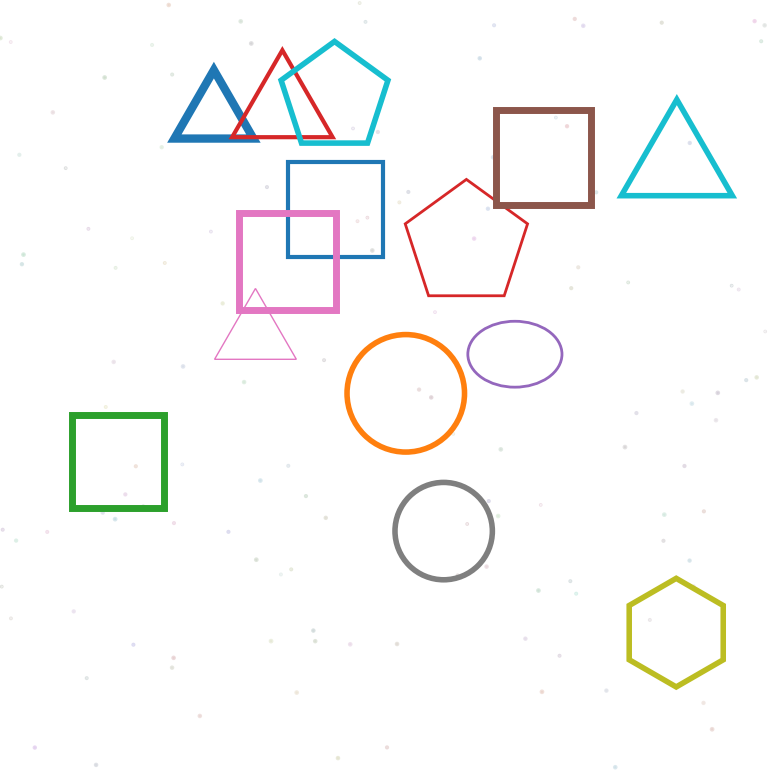[{"shape": "square", "thickness": 1.5, "radius": 0.31, "center": [0.436, 0.728]}, {"shape": "triangle", "thickness": 3, "radius": 0.3, "center": [0.278, 0.85]}, {"shape": "circle", "thickness": 2, "radius": 0.38, "center": [0.527, 0.489]}, {"shape": "square", "thickness": 2.5, "radius": 0.3, "center": [0.153, 0.4]}, {"shape": "pentagon", "thickness": 1, "radius": 0.42, "center": [0.606, 0.683]}, {"shape": "triangle", "thickness": 1.5, "radius": 0.38, "center": [0.367, 0.859]}, {"shape": "oval", "thickness": 1, "radius": 0.31, "center": [0.669, 0.54]}, {"shape": "square", "thickness": 2.5, "radius": 0.31, "center": [0.705, 0.796]}, {"shape": "square", "thickness": 2.5, "radius": 0.31, "center": [0.374, 0.661]}, {"shape": "triangle", "thickness": 0.5, "radius": 0.31, "center": [0.332, 0.564]}, {"shape": "circle", "thickness": 2, "radius": 0.32, "center": [0.576, 0.31]}, {"shape": "hexagon", "thickness": 2, "radius": 0.35, "center": [0.878, 0.178]}, {"shape": "triangle", "thickness": 2, "radius": 0.42, "center": [0.879, 0.787]}, {"shape": "pentagon", "thickness": 2, "radius": 0.36, "center": [0.434, 0.873]}]